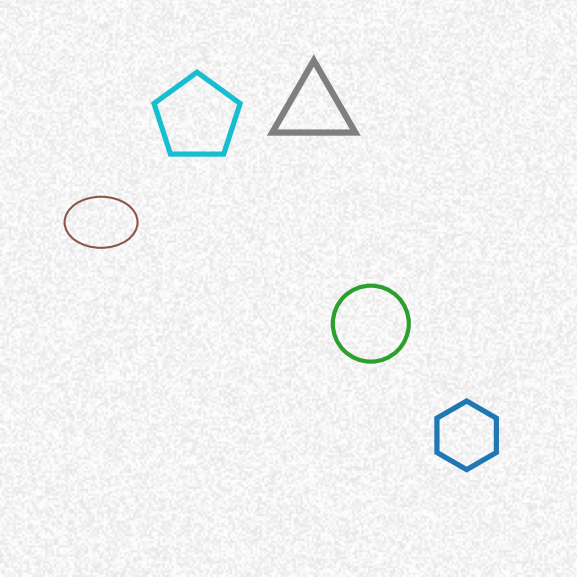[{"shape": "hexagon", "thickness": 2.5, "radius": 0.3, "center": [0.808, 0.245]}, {"shape": "circle", "thickness": 2, "radius": 0.33, "center": [0.642, 0.439]}, {"shape": "oval", "thickness": 1, "radius": 0.32, "center": [0.175, 0.614]}, {"shape": "triangle", "thickness": 3, "radius": 0.42, "center": [0.543, 0.811]}, {"shape": "pentagon", "thickness": 2.5, "radius": 0.39, "center": [0.341, 0.796]}]